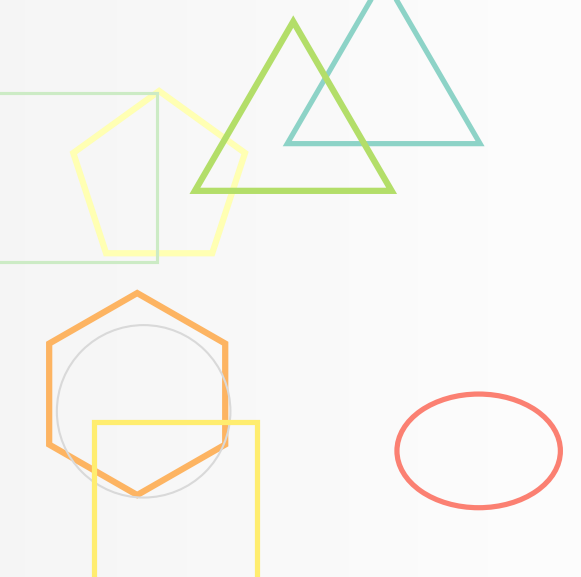[{"shape": "triangle", "thickness": 2.5, "radius": 0.96, "center": [0.66, 0.846]}, {"shape": "pentagon", "thickness": 3, "radius": 0.78, "center": [0.274, 0.686]}, {"shape": "oval", "thickness": 2.5, "radius": 0.7, "center": [0.824, 0.218]}, {"shape": "hexagon", "thickness": 3, "radius": 0.87, "center": [0.236, 0.317]}, {"shape": "triangle", "thickness": 3, "radius": 0.98, "center": [0.505, 0.766]}, {"shape": "circle", "thickness": 1, "radius": 0.75, "center": [0.247, 0.287]}, {"shape": "square", "thickness": 1.5, "radius": 0.73, "center": [0.123, 0.692]}, {"shape": "square", "thickness": 2.5, "radius": 0.7, "center": [0.302, 0.129]}]